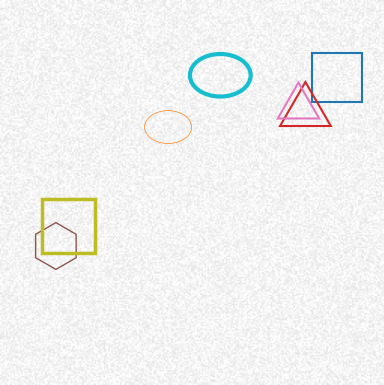[{"shape": "square", "thickness": 1.5, "radius": 0.32, "center": [0.875, 0.799]}, {"shape": "oval", "thickness": 0.5, "radius": 0.3, "center": [0.437, 0.67]}, {"shape": "triangle", "thickness": 1.5, "radius": 0.38, "center": [0.793, 0.711]}, {"shape": "hexagon", "thickness": 1, "radius": 0.3, "center": [0.145, 0.361]}, {"shape": "triangle", "thickness": 1.5, "radius": 0.31, "center": [0.775, 0.723]}, {"shape": "square", "thickness": 2.5, "radius": 0.35, "center": [0.179, 0.413]}, {"shape": "oval", "thickness": 3, "radius": 0.39, "center": [0.572, 0.804]}]